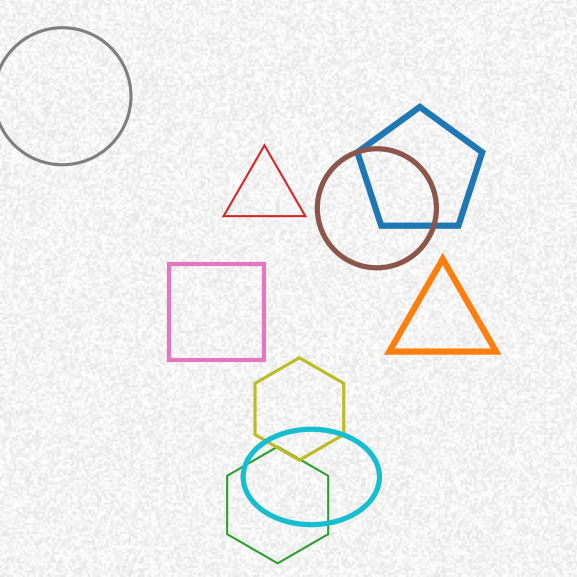[{"shape": "pentagon", "thickness": 3, "radius": 0.57, "center": [0.727, 0.7]}, {"shape": "triangle", "thickness": 3, "radius": 0.53, "center": [0.767, 0.444]}, {"shape": "hexagon", "thickness": 1, "radius": 0.51, "center": [0.481, 0.125]}, {"shape": "triangle", "thickness": 1, "radius": 0.41, "center": [0.458, 0.666]}, {"shape": "circle", "thickness": 2.5, "radius": 0.52, "center": [0.653, 0.639]}, {"shape": "square", "thickness": 2, "radius": 0.41, "center": [0.375, 0.459]}, {"shape": "circle", "thickness": 1.5, "radius": 0.59, "center": [0.108, 0.832]}, {"shape": "hexagon", "thickness": 1.5, "radius": 0.44, "center": [0.518, 0.291]}, {"shape": "oval", "thickness": 2.5, "radius": 0.59, "center": [0.539, 0.173]}]